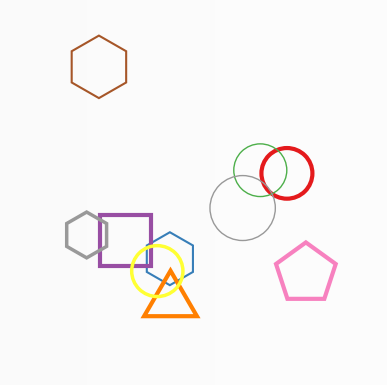[{"shape": "circle", "thickness": 3, "radius": 0.33, "center": [0.74, 0.55]}, {"shape": "hexagon", "thickness": 1.5, "radius": 0.34, "center": [0.438, 0.328]}, {"shape": "circle", "thickness": 1, "radius": 0.34, "center": [0.672, 0.558]}, {"shape": "square", "thickness": 3, "radius": 0.33, "center": [0.323, 0.376]}, {"shape": "triangle", "thickness": 3, "radius": 0.39, "center": [0.44, 0.218]}, {"shape": "circle", "thickness": 2.5, "radius": 0.33, "center": [0.406, 0.296]}, {"shape": "hexagon", "thickness": 1.5, "radius": 0.41, "center": [0.255, 0.826]}, {"shape": "pentagon", "thickness": 3, "radius": 0.4, "center": [0.789, 0.289]}, {"shape": "circle", "thickness": 1, "radius": 0.42, "center": [0.626, 0.46]}, {"shape": "hexagon", "thickness": 2.5, "radius": 0.3, "center": [0.224, 0.39]}]